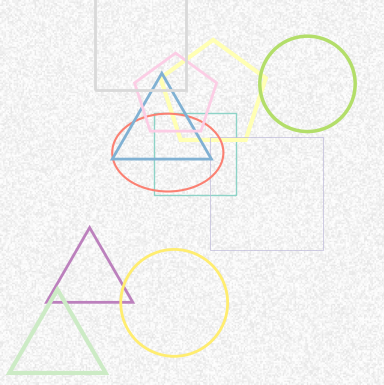[{"shape": "square", "thickness": 1, "radius": 0.53, "center": [0.507, 0.6]}, {"shape": "pentagon", "thickness": 3, "radius": 0.72, "center": [0.554, 0.753]}, {"shape": "square", "thickness": 0.5, "radius": 0.73, "center": [0.691, 0.496]}, {"shape": "oval", "thickness": 1.5, "radius": 0.72, "center": [0.436, 0.604]}, {"shape": "triangle", "thickness": 2, "radius": 0.74, "center": [0.42, 0.661]}, {"shape": "circle", "thickness": 2.5, "radius": 0.62, "center": [0.799, 0.782]}, {"shape": "pentagon", "thickness": 2, "radius": 0.56, "center": [0.456, 0.75]}, {"shape": "square", "thickness": 2, "radius": 0.59, "center": [0.365, 0.884]}, {"shape": "triangle", "thickness": 2, "radius": 0.65, "center": [0.233, 0.279]}, {"shape": "triangle", "thickness": 3, "radius": 0.72, "center": [0.149, 0.104]}, {"shape": "circle", "thickness": 2, "radius": 0.69, "center": [0.452, 0.213]}]